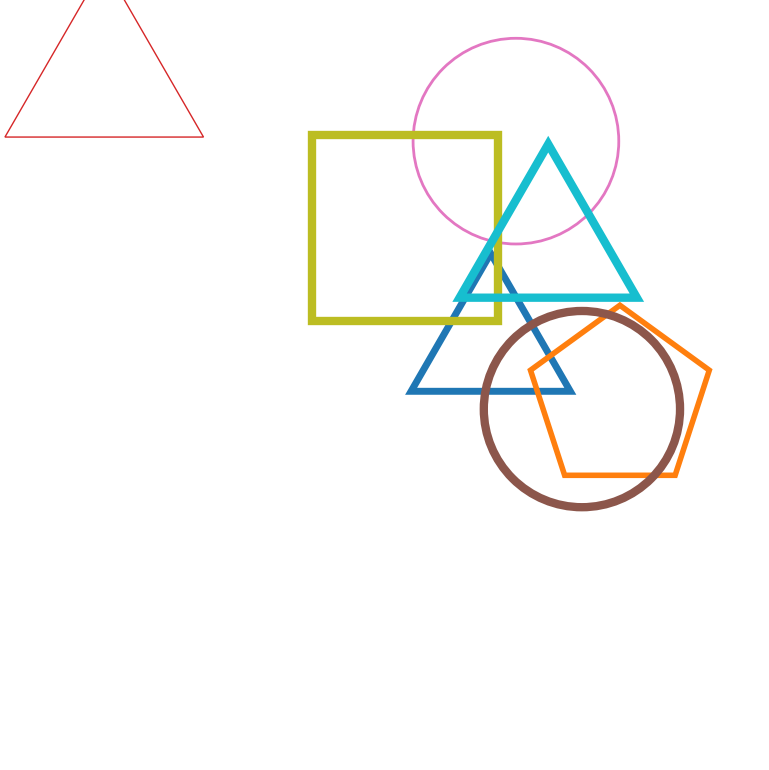[{"shape": "triangle", "thickness": 2.5, "radius": 0.6, "center": [0.637, 0.552]}, {"shape": "pentagon", "thickness": 2, "radius": 0.61, "center": [0.805, 0.481]}, {"shape": "triangle", "thickness": 0.5, "radius": 0.74, "center": [0.135, 0.896]}, {"shape": "circle", "thickness": 3, "radius": 0.64, "center": [0.756, 0.469]}, {"shape": "circle", "thickness": 1, "radius": 0.67, "center": [0.67, 0.817]}, {"shape": "square", "thickness": 3, "radius": 0.6, "center": [0.526, 0.704]}, {"shape": "triangle", "thickness": 3, "radius": 0.66, "center": [0.712, 0.68]}]